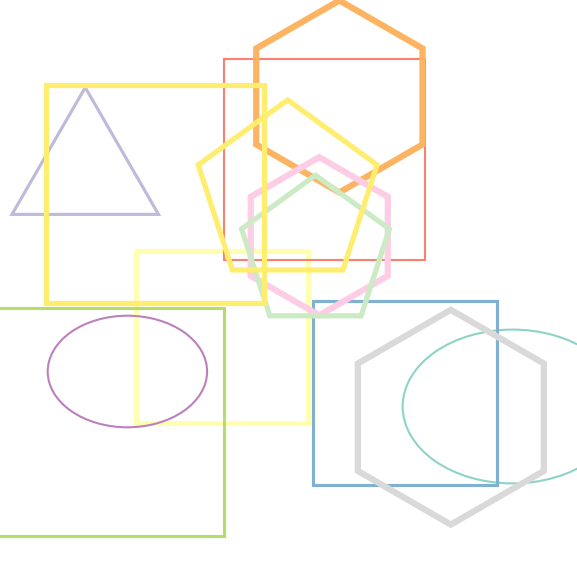[{"shape": "oval", "thickness": 1, "radius": 0.95, "center": [0.887, 0.295]}, {"shape": "square", "thickness": 2.5, "radius": 0.75, "center": [0.384, 0.416]}, {"shape": "triangle", "thickness": 1.5, "radius": 0.73, "center": [0.148, 0.701]}, {"shape": "square", "thickness": 1, "radius": 0.87, "center": [0.562, 0.724]}, {"shape": "square", "thickness": 1.5, "radius": 0.79, "center": [0.701, 0.319]}, {"shape": "hexagon", "thickness": 3, "radius": 0.83, "center": [0.588, 0.832]}, {"shape": "square", "thickness": 1.5, "radius": 0.99, "center": [0.19, 0.269]}, {"shape": "hexagon", "thickness": 3, "radius": 0.68, "center": [0.553, 0.59]}, {"shape": "hexagon", "thickness": 3, "radius": 0.93, "center": [0.781, 0.277]}, {"shape": "oval", "thickness": 1, "radius": 0.69, "center": [0.221, 0.356]}, {"shape": "pentagon", "thickness": 2.5, "radius": 0.67, "center": [0.546, 0.561]}, {"shape": "pentagon", "thickness": 2.5, "radius": 0.81, "center": [0.498, 0.663]}, {"shape": "square", "thickness": 2.5, "radius": 0.94, "center": [0.268, 0.663]}]